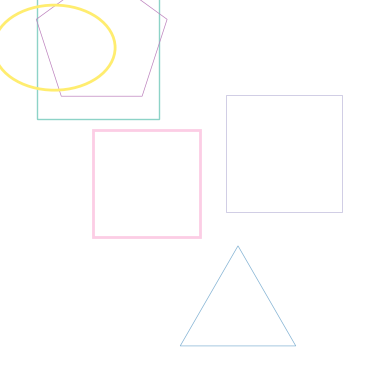[{"shape": "square", "thickness": 1, "radius": 0.79, "center": [0.254, 0.85]}, {"shape": "square", "thickness": 0.5, "radius": 0.76, "center": [0.738, 0.601]}, {"shape": "triangle", "thickness": 0.5, "radius": 0.87, "center": [0.618, 0.188]}, {"shape": "square", "thickness": 2, "radius": 0.7, "center": [0.38, 0.523]}, {"shape": "pentagon", "thickness": 0.5, "radius": 0.89, "center": [0.264, 0.895]}, {"shape": "oval", "thickness": 2, "radius": 0.79, "center": [0.141, 0.876]}]